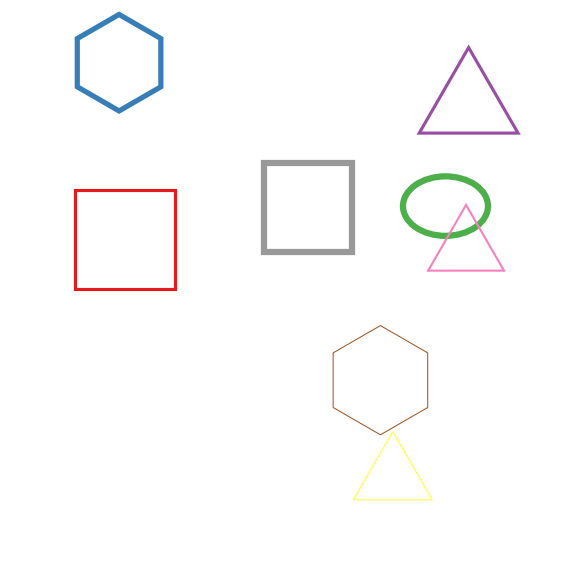[{"shape": "square", "thickness": 1.5, "radius": 0.43, "center": [0.216, 0.585]}, {"shape": "hexagon", "thickness": 2.5, "radius": 0.42, "center": [0.206, 0.891]}, {"shape": "oval", "thickness": 3, "radius": 0.37, "center": [0.771, 0.642]}, {"shape": "triangle", "thickness": 1.5, "radius": 0.49, "center": [0.811, 0.818]}, {"shape": "triangle", "thickness": 0.5, "radius": 0.39, "center": [0.68, 0.173]}, {"shape": "hexagon", "thickness": 0.5, "radius": 0.47, "center": [0.659, 0.341]}, {"shape": "triangle", "thickness": 1, "radius": 0.38, "center": [0.807, 0.568]}, {"shape": "square", "thickness": 3, "radius": 0.38, "center": [0.533, 0.64]}]